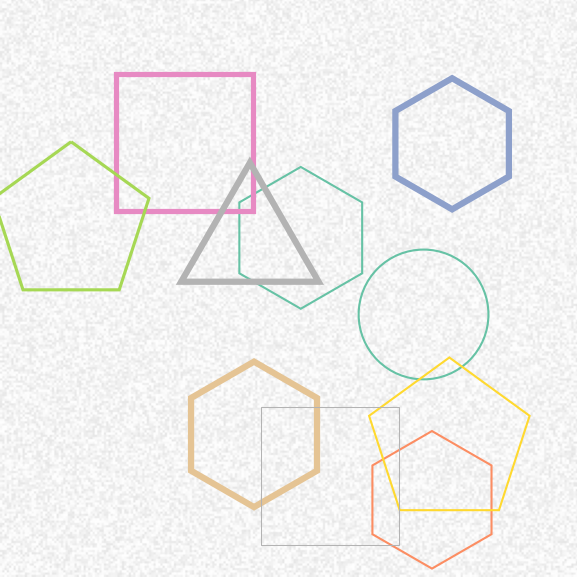[{"shape": "hexagon", "thickness": 1, "radius": 0.61, "center": [0.521, 0.587]}, {"shape": "circle", "thickness": 1, "radius": 0.56, "center": [0.733, 0.455]}, {"shape": "hexagon", "thickness": 1, "radius": 0.6, "center": [0.748, 0.134]}, {"shape": "hexagon", "thickness": 3, "radius": 0.57, "center": [0.783, 0.75]}, {"shape": "square", "thickness": 2.5, "radius": 0.59, "center": [0.32, 0.753]}, {"shape": "pentagon", "thickness": 1.5, "radius": 0.71, "center": [0.123, 0.612]}, {"shape": "pentagon", "thickness": 1, "radius": 0.73, "center": [0.778, 0.234]}, {"shape": "hexagon", "thickness": 3, "radius": 0.63, "center": [0.44, 0.247]}, {"shape": "square", "thickness": 0.5, "radius": 0.6, "center": [0.571, 0.175]}, {"shape": "triangle", "thickness": 3, "radius": 0.69, "center": [0.433, 0.58]}]